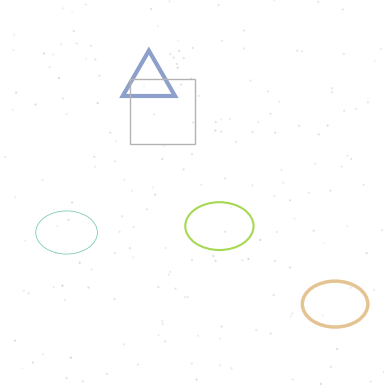[{"shape": "oval", "thickness": 0.5, "radius": 0.4, "center": [0.173, 0.396]}, {"shape": "triangle", "thickness": 3, "radius": 0.39, "center": [0.387, 0.79]}, {"shape": "oval", "thickness": 1.5, "radius": 0.44, "center": [0.57, 0.413]}, {"shape": "oval", "thickness": 2.5, "radius": 0.43, "center": [0.87, 0.21]}, {"shape": "square", "thickness": 1, "radius": 0.42, "center": [0.422, 0.71]}]